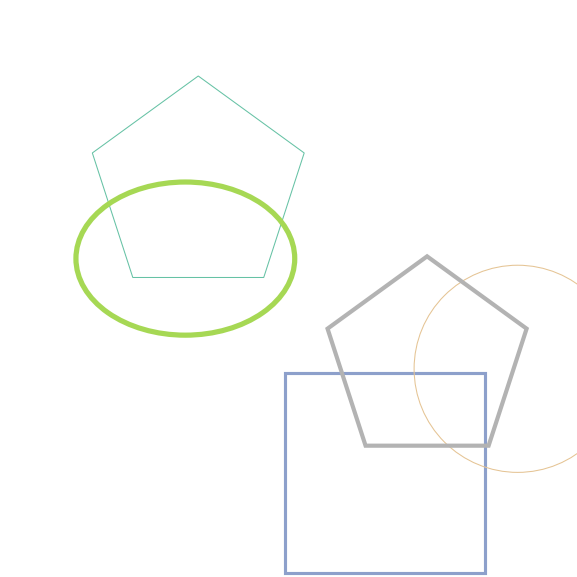[{"shape": "pentagon", "thickness": 0.5, "radius": 0.96, "center": [0.343, 0.675]}, {"shape": "square", "thickness": 1.5, "radius": 0.86, "center": [0.667, 0.18]}, {"shape": "oval", "thickness": 2.5, "radius": 0.95, "center": [0.321, 0.551]}, {"shape": "circle", "thickness": 0.5, "radius": 0.9, "center": [0.896, 0.361]}, {"shape": "pentagon", "thickness": 2, "radius": 0.91, "center": [0.74, 0.374]}]